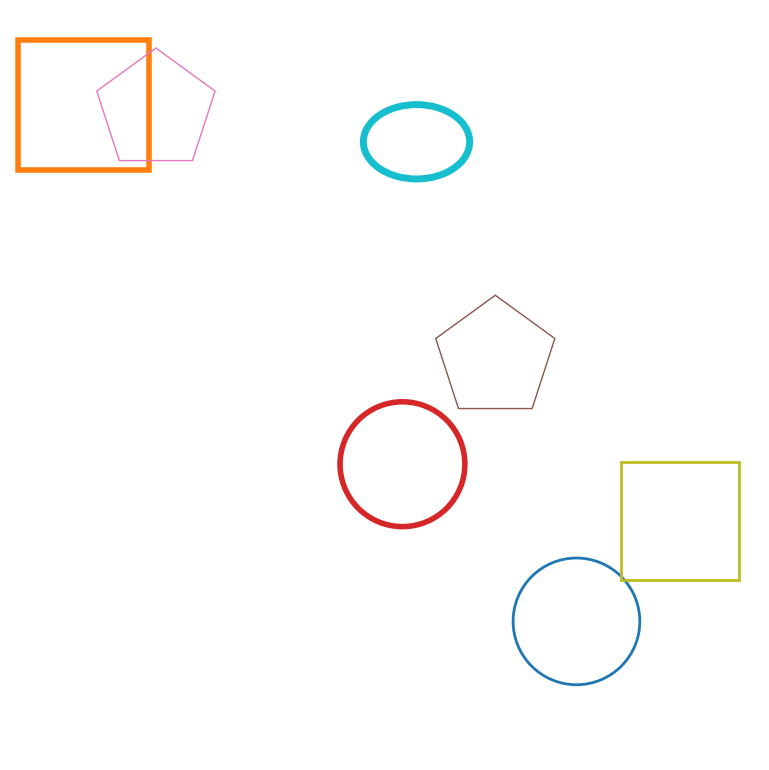[{"shape": "circle", "thickness": 1, "radius": 0.41, "center": [0.749, 0.193]}, {"shape": "square", "thickness": 2, "radius": 0.42, "center": [0.108, 0.864]}, {"shape": "circle", "thickness": 2, "radius": 0.41, "center": [0.523, 0.397]}, {"shape": "pentagon", "thickness": 0.5, "radius": 0.41, "center": [0.643, 0.535]}, {"shape": "pentagon", "thickness": 0.5, "radius": 0.4, "center": [0.202, 0.857]}, {"shape": "square", "thickness": 1, "radius": 0.38, "center": [0.883, 0.323]}, {"shape": "oval", "thickness": 2.5, "radius": 0.35, "center": [0.541, 0.816]}]